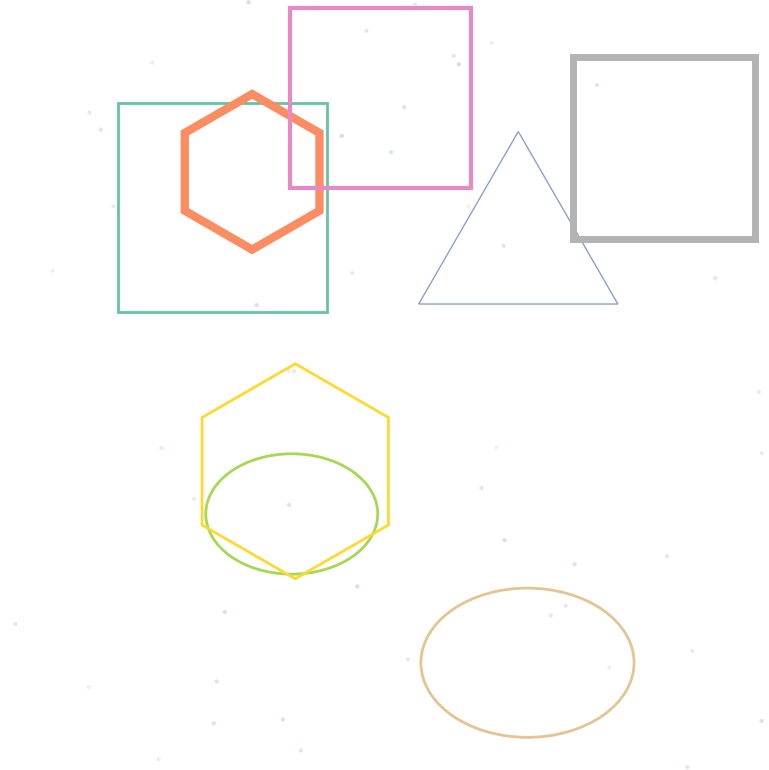[{"shape": "square", "thickness": 1, "radius": 0.68, "center": [0.289, 0.731]}, {"shape": "hexagon", "thickness": 3, "radius": 0.5, "center": [0.327, 0.777]}, {"shape": "triangle", "thickness": 0.5, "radius": 0.75, "center": [0.673, 0.68]}, {"shape": "square", "thickness": 1.5, "radius": 0.59, "center": [0.494, 0.873]}, {"shape": "oval", "thickness": 1, "radius": 0.56, "center": [0.379, 0.333]}, {"shape": "hexagon", "thickness": 1, "radius": 0.7, "center": [0.383, 0.388]}, {"shape": "oval", "thickness": 1, "radius": 0.69, "center": [0.685, 0.139]}, {"shape": "square", "thickness": 2.5, "radius": 0.59, "center": [0.862, 0.808]}]